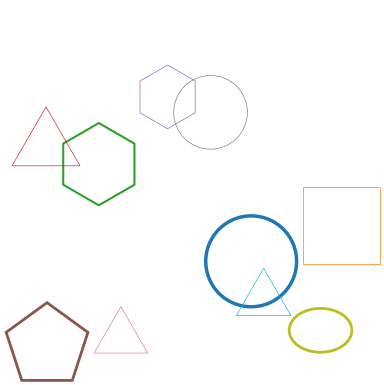[{"shape": "circle", "thickness": 2.5, "radius": 0.59, "center": [0.652, 0.321]}, {"shape": "square", "thickness": 0.5, "radius": 0.5, "center": [0.886, 0.414]}, {"shape": "hexagon", "thickness": 1.5, "radius": 0.53, "center": [0.257, 0.574]}, {"shape": "triangle", "thickness": 0.5, "radius": 0.51, "center": [0.12, 0.62]}, {"shape": "hexagon", "thickness": 0.5, "radius": 0.41, "center": [0.435, 0.748]}, {"shape": "pentagon", "thickness": 2, "radius": 0.56, "center": [0.122, 0.102]}, {"shape": "triangle", "thickness": 0.5, "radius": 0.4, "center": [0.314, 0.123]}, {"shape": "circle", "thickness": 0.5, "radius": 0.48, "center": [0.547, 0.708]}, {"shape": "oval", "thickness": 2, "radius": 0.41, "center": [0.833, 0.142]}, {"shape": "triangle", "thickness": 0.5, "radius": 0.41, "center": [0.685, 0.221]}]